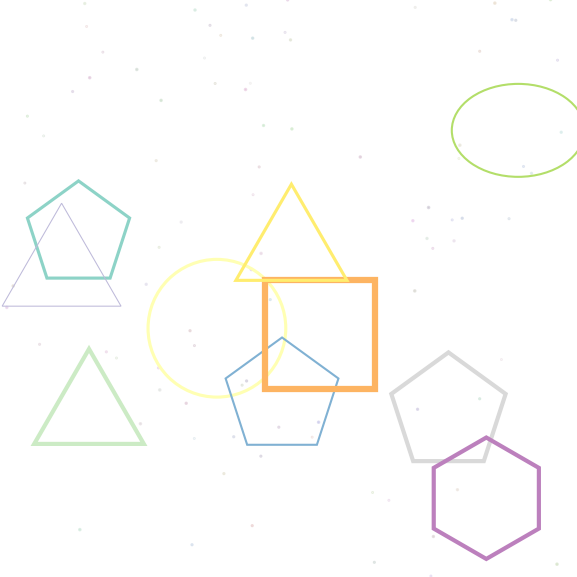[{"shape": "pentagon", "thickness": 1.5, "radius": 0.47, "center": [0.136, 0.593]}, {"shape": "circle", "thickness": 1.5, "radius": 0.6, "center": [0.376, 0.431]}, {"shape": "triangle", "thickness": 0.5, "radius": 0.59, "center": [0.107, 0.528]}, {"shape": "pentagon", "thickness": 1, "radius": 0.51, "center": [0.488, 0.312]}, {"shape": "square", "thickness": 3, "radius": 0.47, "center": [0.554, 0.421]}, {"shape": "oval", "thickness": 1, "radius": 0.57, "center": [0.897, 0.773]}, {"shape": "pentagon", "thickness": 2, "radius": 0.52, "center": [0.777, 0.285]}, {"shape": "hexagon", "thickness": 2, "radius": 0.53, "center": [0.842, 0.136]}, {"shape": "triangle", "thickness": 2, "radius": 0.55, "center": [0.154, 0.285]}, {"shape": "triangle", "thickness": 1.5, "radius": 0.55, "center": [0.505, 0.569]}]